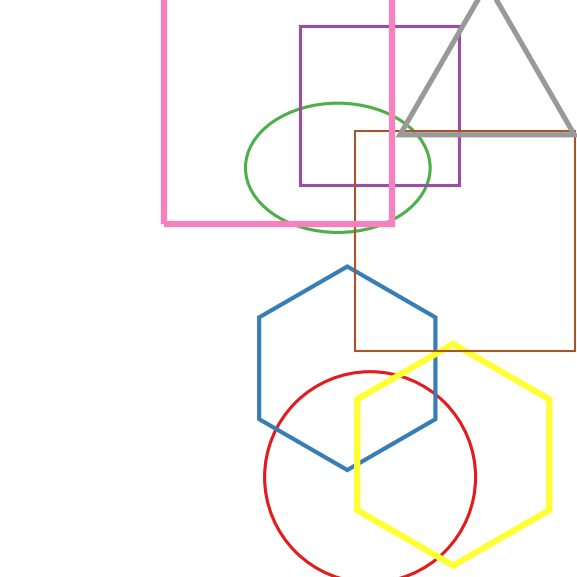[{"shape": "circle", "thickness": 1.5, "radius": 0.91, "center": [0.641, 0.173]}, {"shape": "hexagon", "thickness": 2, "radius": 0.88, "center": [0.601, 0.361]}, {"shape": "oval", "thickness": 1.5, "radius": 0.8, "center": [0.585, 0.709]}, {"shape": "square", "thickness": 1.5, "radius": 0.69, "center": [0.657, 0.816]}, {"shape": "hexagon", "thickness": 3, "radius": 0.96, "center": [0.785, 0.212]}, {"shape": "square", "thickness": 1, "radius": 0.95, "center": [0.805, 0.582]}, {"shape": "square", "thickness": 3, "radius": 0.99, "center": [0.481, 0.809]}, {"shape": "triangle", "thickness": 2.5, "radius": 0.87, "center": [0.844, 0.853]}]